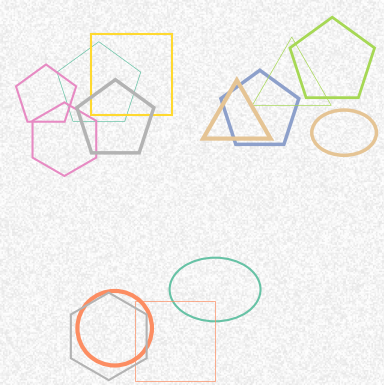[{"shape": "pentagon", "thickness": 0.5, "radius": 0.57, "center": [0.257, 0.777]}, {"shape": "oval", "thickness": 1.5, "radius": 0.59, "center": [0.559, 0.248]}, {"shape": "square", "thickness": 0.5, "radius": 0.52, "center": [0.455, 0.115]}, {"shape": "circle", "thickness": 3, "radius": 0.48, "center": [0.298, 0.148]}, {"shape": "pentagon", "thickness": 2.5, "radius": 0.53, "center": [0.675, 0.711]}, {"shape": "hexagon", "thickness": 1.5, "radius": 0.48, "center": [0.167, 0.638]}, {"shape": "pentagon", "thickness": 1.5, "radius": 0.41, "center": [0.12, 0.75]}, {"shape": "triangle", "thickness": 0.5, "radius": 0.59, "center": [0.758, 0.785]}, {"shape": "pentagon", "thickness": 2, "radius": 0.58, "center": [0.863, 0.84]}, {"shape": "square", "thickness": 1.5, "radius": 0.53, "center": [0.342, 0.806]}, {"shape": "oval", "thickness": 2.5, "radius": 0.42, "center": [0.894, 0.655]}, {"shape": "triangle", "thickness": 3, "radius": 0.51, "center": [0.615, 0.691]}, {"shape": "hexagon", "thickness": 1.5, "radius": 0.57, "center": [0.282, 0.126]}, {"shape": "pentagon", "thickness": 2.5, "radius": 0.53, "center": [0.3, 0.688]}]